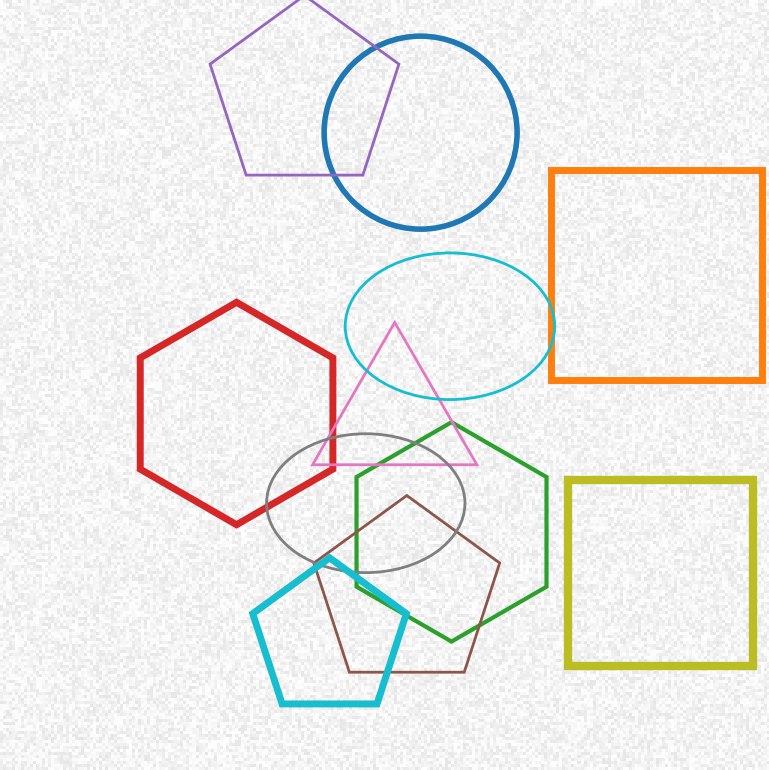[{"shape": "circle", "thickness": 2, "radius": 0.63, "center": [0.546, 0.828]}, {"shape": "square", "thickness": 2.5, "radius": 0.68, "center": [0.853, 0.643]}, {"shape": "hexagon", "thickness": 1.5, "radius": 0.71, "center": [0.586, 0.309]}, {"shape": "hexagon", "thickness": 2.5, "radius": 0.72, "center": [0.307, 0.463]}, {"shape": "pentagon", "thickness": 1, "radius": 0.64, "center": [0.395, 0.877]}, {"shape": "pentagon", "thickness": 1, "radius": 0.63, "center": [0.528, 0.23]}, {"shape": "triangle", "thickness": 1, "radius": 0.62, "center": [0.513, 0.458]}, {"shape": "oval", "thickness": 1, "radius": 0.64, "center": [0.475, 0.347]}, {"shape": "square", "thickness": 3, "radius": 0.6, "center": [0.858, 0.256]}, {"shape": "oval", "thickness": 1, "radius": 0.68, "center": [0.584, 0.576]}, {"shape": "pentagon", "thickness": 2.5, "radius": 0.52, "center": [0.428, 0.171]}]